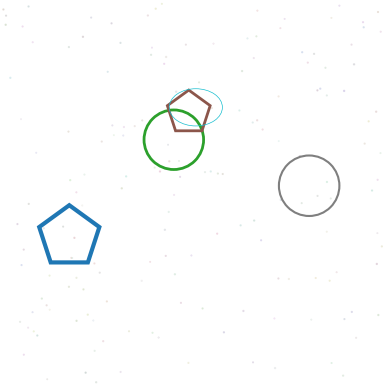[{"shape": "pentagon", "thickness": 3, "radius": 0.41, "center": [0.18, 0.385]}, {"shape": "circle", "thickness": 2, "radius": 0.39, "center": [0.451, 0.637]}, {"shape": "pentagon", "thickness": 2, "radius": 0.29, "center": [0.49, 0.708]}, {"shape": "circle", "thickness": 1.5, "radius": 0.39, "center": [0.803, 0.518]}, {"shape": "oval", "thickness": 0.5, "radius": 0.35, "center": [0.509, 0.721]}]